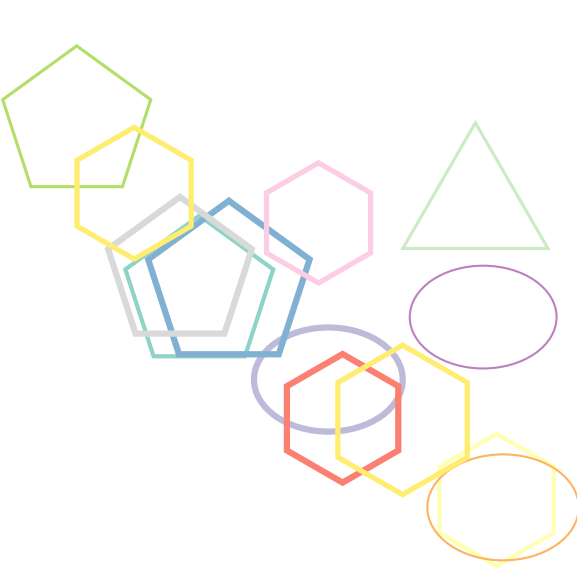[{"shape": "pentagon", "thickness": 2, "radius": 0.67, "center": [0.345, 0.491]}, {"shape": "hexagon", "thickness": 2, "radius": 0.57, "center": [0.86, 0.134]}, {"shape": "oval", "thickness": 3, "radius": 0.64, "center": [0.569, 0.342]}, {"shape": "hexagon", "thickness": 3, "radius": 0.56, "center": [0.593, 0.275]}, {"shape": "pentagon", "thickness": 3, "radius": 0.73, "center": [0.396, 0.505]}, {"shape": "oval", "thickness": 1, "radius": 0.66, "center": [0.871, 0.121]}, {"shape": "pentagon", "thickness": 1.5, "radius": 0.67, "center": [0.133, 0.785]}, {"shape": "hexagon", "thickness": 2.5, "radius": 0.52, "center": [0.552, 0.613]}, {"shape": "pentagon", "thickness": 3, "radius": 0.65, "center": [0.312, 0.527]}, {"shape": "oval", "thickness": 1, "radius": 0.64, "center": [0.837, 0.45]}, {"shape": "triangle", "thickness": 1.5, "radius": 0.73, "center": [0.823, 0.641]}, {"shape": "hexagon", "thickness": 2.5, "radius": 0.65, "center": [0.697, 0.272]}, {"shape": "hexagon", "thickness": 2.5, "radius": 0.57, "center": [0.232, 0.665]}]